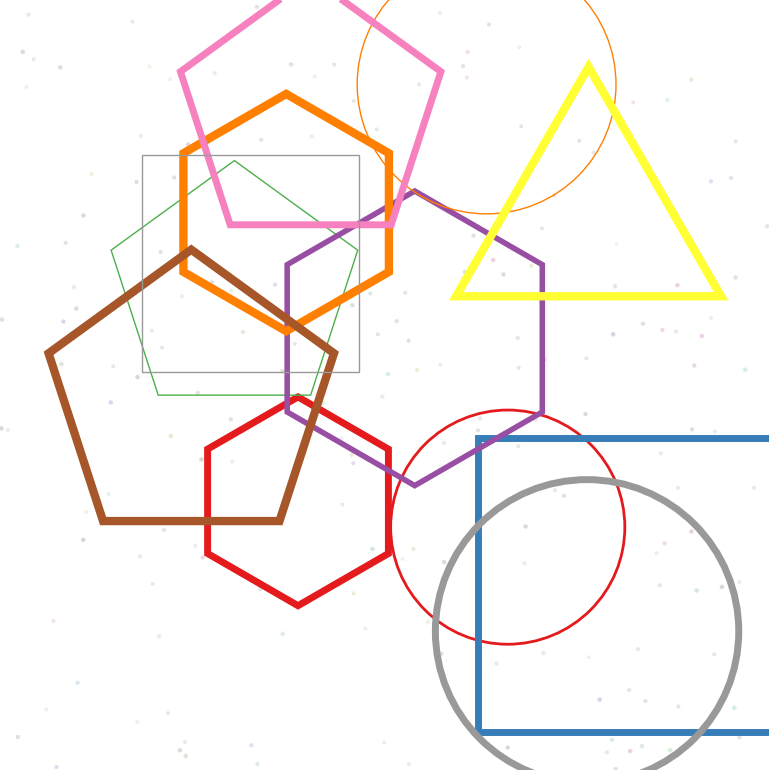[{"shape": "circle", "thickness": 1, "radius": 0.76, "center": [0.659, 0.315]}, {"shape": "hexagon", "thickness": 2.5, "radius": 0.68, "center": [0.387, 0.349]}, {"shape": "square", "thickness": 2.5, "radius": 0.95, "center": [0.811, 0.241]}, {"shape": "pentagon", "thickness": 0.5, "radius": 0.84, "center": [0.304, 0.623]}, {"shape": "hexagon", "thickness": 2, "radius": 0.96, "center": [0.539, 0.561]}, {"shape": "circle", "thickness": 0.5, "radius": 0.84, "center": [0.632, 0.89]}, {"shape": "hexagon", "thickness": 3, "radius": 0.77, "center": [0.372, 0.724]}, {"shape": "triangle", "thickness": 3, "radius": 0.99, "center": [0.764, 0.715]}, {"shape": "pentagon", "thickness": 3, "radius": 0.97, "center": [0.248, 0.481]}, {"shape": "pentagon", "thickness": 2.5, "radius": 0.89, "center": [0.403, 0.852]}, {"shape": "square", "thickness": 0.5, "radius": 0.71, "center": [0.325, 0.658]}, {"shape": "circle", "thickness": 2.5, "radius": 0.99, "center": [0.762, 0.18]}]